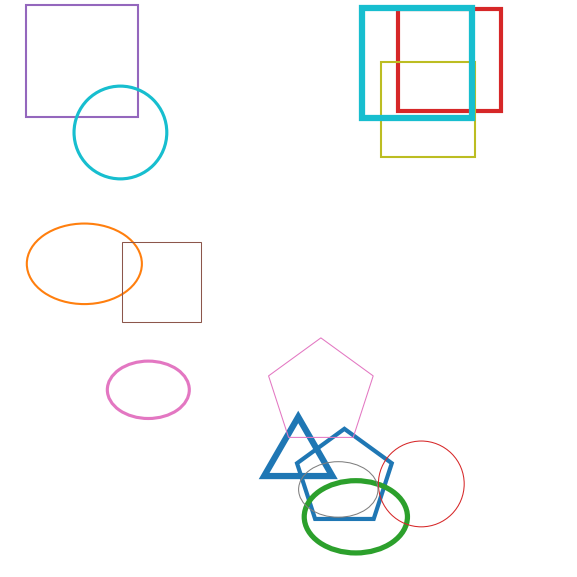[{"shape": "pentagon", "thickness": 2, "radius": 0.43, "center": [0.596, 0.17]}, {"shape": "triangle", "thickness": 3, "radius": 0.34, "center": [0.516, 0.209]}, {"shape": "oval", "thickness": 1, "radius": 0.5, "center": [0.146, 0.542]}, {"shape": "oval", "thickness": 2.5, "radius": 0.45, "center": [0.616, 0.104]}, {"shape": "square", "thickness": 2, "radius": 0.45, "center": [0.778, 0.895]}, {"shape": "circle", "thickness": 0.5, "radius": 0.37, "center": [0.73, 0.161]}, {"shape": "square", "thickness": 1, "radius": 0.48, "center": [0.143, 0.893]}, {"shape": "square", "thickness": 0.5, "radius": 0.34, "center": [0.28, 0.511]}, {"shape": "pentagon", "thickness": 0.5, "radius": 0.48, "center": [0.556, 0.319]}, {"shape": "oval", "thickness": 1.5, "radius": 0.35, "center": [0.257, 0.324]}, {"shape": "oval", "thickness": 0.5, "radius": 0.34, "center": [0.586, 0.152]}, {"shape": "square", "thickness": 1, "radius": 0.41, "center": [0.741, 0.81]}, {"shape": "circle", "thickness": 1.5, "radius": 0.4, "center": [0.209, 0.77]}, {"shape": "square", "thickness": 3, "radius": 0.48, "center": [0.722, 0.89]}]